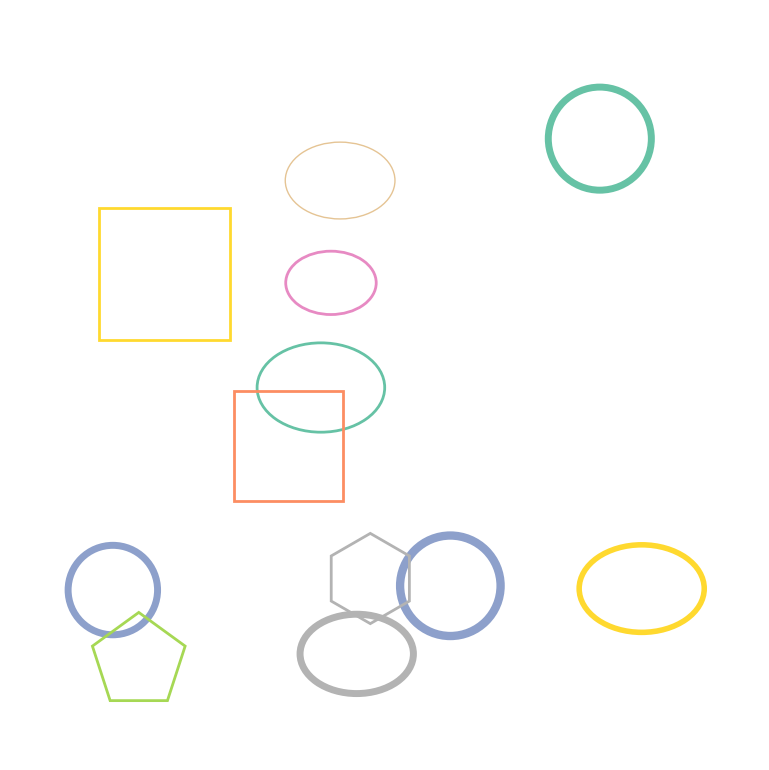[{"shape": "oval", "thickness": 1, "radius": 0.41, "center": [0.417, 0.497]}, {"shape": "circle", "thickness": 2.5, "radius": 0.33, "center": [0.779, 0.82]}, {"shape": "square", "thickness": 1, "radius": 0.35, "center": [0.375, 0.421]}, {"shape": "circle", "thickness": 2.5, "radius": 0.29, "center": [0.147, 0.234]}, {"shape": "circle", "thickness": 3, "radius": 0.33, "center": [0.585, 0.239]}, {"shape": "oval", "thickness": 1, "radius": 0.29, "center": [0.43, 0.633]}, {"shape": "pentagon", "thickness": 1, "radius": 0.32, "center": [0.18, 0.141]}, {"shape": "square", "thickness": 1, "radius": 0.43, "center": [0.213, 0.644]}, {"shape": "oval", "thickness": 2, "radius": 0.41, "center": [0.833, 0.236]}, {"shape": "oval", "thickness": 0.5, "radius": 0.36, "center": [0.442, 0.766]}, {"shape": "hexagon", "thickness": 1, "radius": 0.29, "center": [0.481, 0.249]}, {"shape": "oval", "thickness": 2.5, "radius": 0.37, "center": [0.463, 0.151]}]